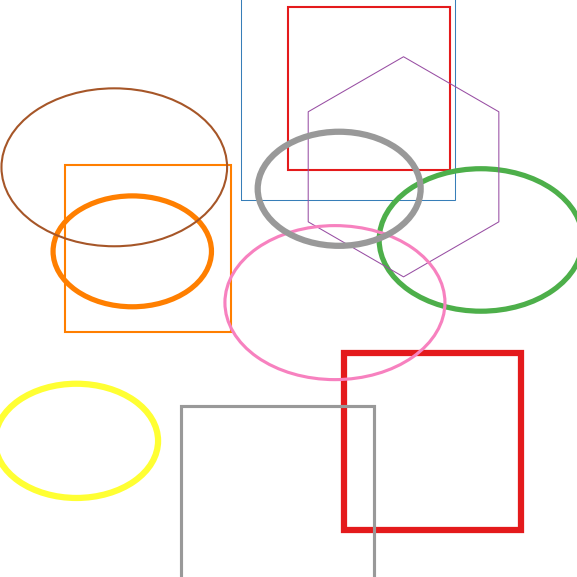[{"shape": "square", "thickness": 3, "radius": 0.77, "center": [0.748, 0.235]}, {"shape": "square", "thickness": 1, "radius": 0.7, "center": [0.639, 0.846]}, {"shape": "square", "thickness": 0.5, "radius": 0.92, "center": [0.603, 0.838]}, {"shape": "oval", "thickness": 2.5, "radius": 0.88, "center": [0.833, 0.584]}, {"shape": "hexagon", "thickness": 0.5, "radius": 0.95, "center": [0.699, 0.71]}, {"shape": "square", "thickness": 1, "radius": 0.72, "center": [0.256, 0.569]}, {"shape": "oval", "thickness": 2.5, "radius": 0.69, "center": [0.229, 0.564]}, {"shape": "oval", "thickness": 3, "radius": 0.71, "center": [0.132, 0.236]}, {"shape": "oval", "thickness": 1, "radius": 0.98, "center": [0.198, 0.709]}, {"shape": "oval", "thickness": 1.5, "radius": 0.95, "center": [0.58, 0.475]}, {"shape": "oval", "thickness": 3, "radius": 0.71, "center": [0.587, 0.672]}, {"shape": "square", "thickness": 1.5, "radius": 0.84, "center": [0.481, 0.128]}]